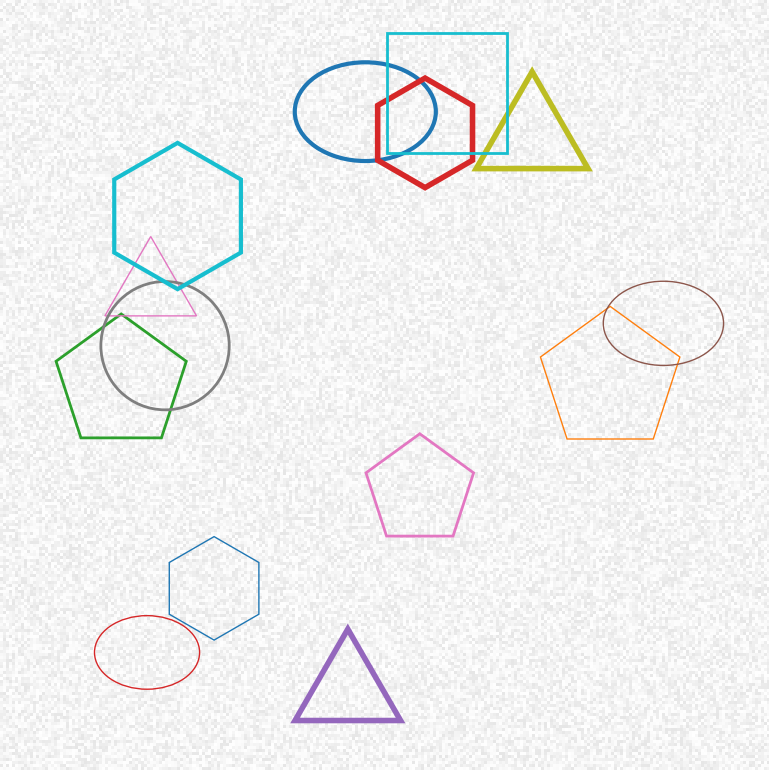[{"shape": "oval", "thickness": 1.5, "radius": 0.46, "center": [0.474, 0.855]}, {"shape": "hexagon", "thickness": 0.5, "radius": 0.34, "center": [0.278, 0.236]}, {"shape": "pentagon", "thickness": 0.5, "radius": 0.48, "center": [0.792, 0.507]}, {"shape": "pentagon", "thickness": 1, "radius": 0.44, "center": [0.157, 0.503]}, {"shape": "oval", "thickness": 0.5, "radius": 0.34, "center": [0.191, 0.153]}, {"shape": "hexagon", "thickness": 2, "radius": 0.36, "center": [0.552, 0.827]}, {"shape": "triangle", "thickness": 2, "radius": 0.4, "center": [0.452, 0.104]}, {"shape": "oval", "thickness": 0.5, "radius": 0.39, "center": [0.862, 0.58]}, {"shape": "pentagon", "thickness": 1, "radius": 0.37, "center": [0.545, 0.363]}, {"shape": "triangle", "thickness": 0.5, "radius": 0.34, "center": [0.196, 0.624]}, {"shape": "circle", "thickness": 1, "radius": 0.42, "center": [0.214, 0.551]}, {"shape": "triangle", "thickness": 2, "radius": 0.42, "center": [0.691, 0.823]}, {"shape": "square", "thickness": 1, "radius": 0.39, "center": [0.58, 0.879]}, {"shape": "hexagon", "thickness": 1.5, "radius": 0.47, "center": [0.231, 0.719]}]